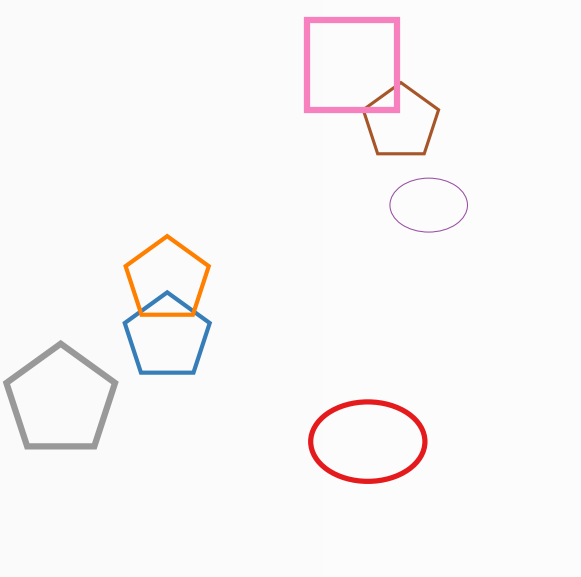[{"shape": "oval", "thickness": 2.5, "radius": 0.49, "center": [0.633, 0.234]}, {"shape": "pentagon", "thickness": 2, "radius": 0.38, "center": [0.288, 0.416]}, {"shape": "oval", "thickness": 0.5, "radius": 0.33, "center": [0.738, 0.644]}, {"shape": "pentagon", "thickness": 2, "radius": 0.38, "center": [0.288, 0.515]}, {"shape": "pentagon", "thickness": 1.5, "radius": 0.34, "center": [0.69, 0.788]}, {"shape": "square", "thickness": 3, "radius": 0.39, "center": [0.606, 0.886]}, {"shape": "pentagon", "thickness": 3, "radius": 0.49, "center": [0.104, 0.306]}]